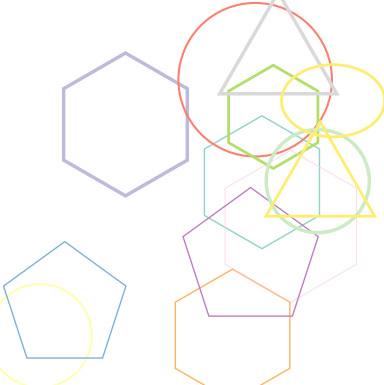[{"shape": "hexagon", "thickness": 1, "radius": 0.86, "center": [0.68, 0.527]}, {"shape": "circle", "thickness": 1.5, "radius": 0.67, "center": [0.104, 0.128]}, {"shape": "hexagon", "thickness": 2.5, "radius": 0.93, "center": [0.326, 0.677]}, {"shape": "circle", "thickness": 1.5, "radius": 1.0, "center": [0.663, 0.793]}, {"shape": "pentagon", "thickness": 1, "radius": 0.84, "center": [0.168, 0.205]}, {"shape": "hexagon", "thickness": 1, "radius": 0.86, "center": [0.604, 0.129]}, {"shape": "hexagon", "thickness": 2, "radius": 0.67, "center": [0.71, 0.697]}, {"shape": "hexagon", "thickness": 0.5, "radius": 0.99, "center": [0.755, 0.412]}, {"shape": "triangle", "thickness": 2.5, "radius": 0.88, "center": [0.723, 0.844]}, {"shape": "pentagon", "thickness": 1, "radius": 0.92, "center": [0.651, 0.328]}, {"shape": "circle", "thickness": 2.5, "radius": 0.67, "center": [0.825, 0.53]}, {"shape": "triangle", "thickness": 2, "radius": 0.82, "center": [0.832, 0.52]}, {"shape": "oval", "thickness": 2, "radius": 0.67, "center": [0.865, 0.738]}]